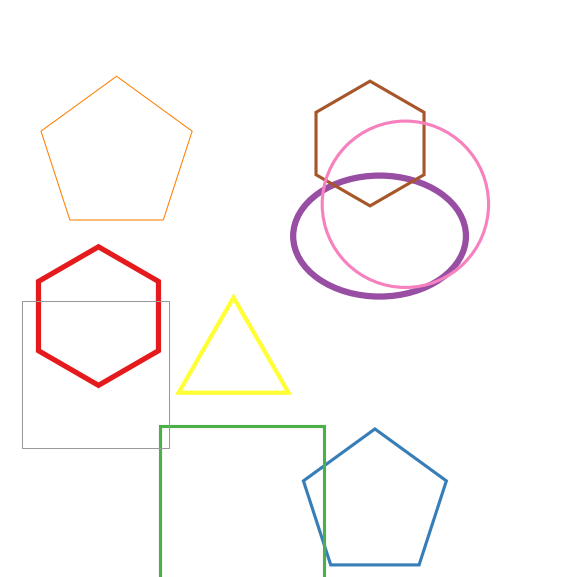[{"shape": "hexagon", "thickness": 2.5, "radius": 0.6, "center": [0.171, 0.452]}, {"shape": "pentagon", "thickness": 1.5, "radius": 0.65, "center": [0.649, 0.126]}, {"shape": "square", "thickness": 1.5, "radius": 0.71, "center": [0.42, 0.119]}, {"shape": "oval", "thickness": 3, "radius": 0.75, "center": [0.657, 0.59]}, {"shape": "pentagon", "thickness": 0.5, "radius": 0.69, "center": [0.202, 0.73]}, {"shape": "triangle", "thickness": 2, "radius": 0.55, "center": [0.404, 0.374]}, {"shape": "hexagon", "thickness": 1.5, "radius": 0.54, "center": [0.641, 0.751]}, {"shape": "circle", "thickness": 1.5, "radius": 0.72, "center": [0.702, 0.645]}, {"shape": "square", "thickness": 0.5, "radius": 0.64, "center": [0.166, 0.351]}]